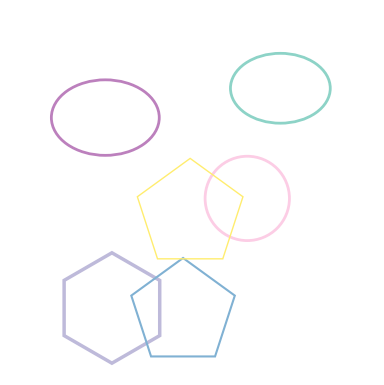[{"shape": "oval", "thickness": 2, "radius": 0.65, "center": [0.728, 0.771]}, {"shape": "hexagon", "thickness": 2.5, "radius": 0.72, "center": [0.291, 0.2]}, {"shape": "pentagon", "thickness": 1.5, "radius": 0.71, "center": [0.475, 0.189]}, {"shape": "circle", "thickness": 2, "radius": 0.55, "center": [0.642, 0.485]}, {"shape": "oval", "thickness": 2, "radius": 0.7, "center": [0.274, 0.695]}, {"shape": "pentagon", "thickness": 1, "radius": 0.72, "center": [0.494, 0.444]}]